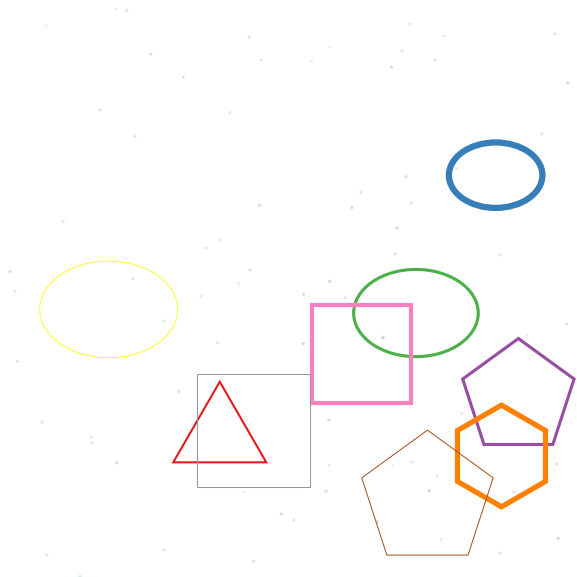[{"shape": "triangle", "thickness": 1, "radius": 0.47, "center": [0.381, 0.245]}, {"shape": "oval", "thickness": 3, "radius": 0.4, "center": [0.858, 0.696]}, {"shape": "oval", "thickness": 1.5, "radius": 0.54, "center": [0.72, 0.457]}, {"shape": "pentagon", "thickness": 1.5, "radius": 0.51, "center": [0.898, 0.311]}, {"shape": "hexagon", "thickness": 2.5, "radius": 0.44, "center": [0.868, 0.21]}, {"shape": "oval", "thickness": 0.5, "radius": 0.6, "center": [0.188, 0.463]}, {"shape": "pentagon", "thickness": 0.5, "radius": 0.6, "center": [0.74, 0.135]}, {"shape": "square", "thickness": 2, "radius": 0.43, "center": [0.626, 0.386]}, {"shape": "square", "thickness": 0.5, "radius": 0.49, "center": [0.439, 0.254]}]